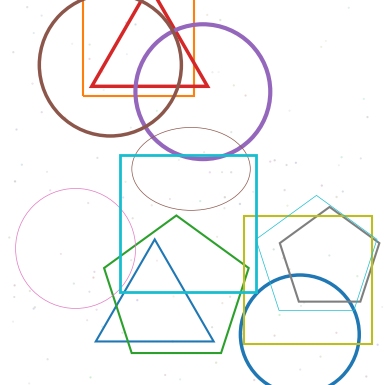[{"shape": "triangle", "thickness": 1.5, "radius": 0.88, "center": [0.402, 0.201]}, {"shape": "circle", "thickness": 2.5, "radius": 0.77, "center": [0.779, 0.131]}, {"shape": "square", "thickness": 1.5, "radius": 0.72, "center": [0.359, 0.894]}, {"shape": "pentagon", "thickness": 1.5, "radius": 0.99, "center": [0.458, 0.243]}, {"shape": "triangle", "thickness": 2.5, "radius": 0.87, "center": [0.389, 0.863]}, {"shape": "circle", "thickness": 3, "radius": 0.88, "center": [0.527, 0.762]}, {"shape": "circle", "thickness": 2.5, "radius": 0.92, "center": [0.287, 0.831]}, {"shape": "oval", "thickness": 0.5, "radius": 0.77, "center": [0.496, 0.561]}, {"shape": "circle", "thickness": 0.5, "radius": 0.78, "center": [0.196, 0.355]}, {"shape": "pentagon", "thickness": 1.5, "radius": 0.68, "center": [0.856, 0.327]}, {"shape": "square", "thickness": 1.5, "radius": 0.83, "center": [0.799, 0.272]}, {"shape": "pentagon", "thickness": 0.5, "radius": 0.83, "center": [0.822, 0.327]}, {"shape": "square", "thickness": 2, "radius": 0.89, "center": [0.488, 0.42]}]